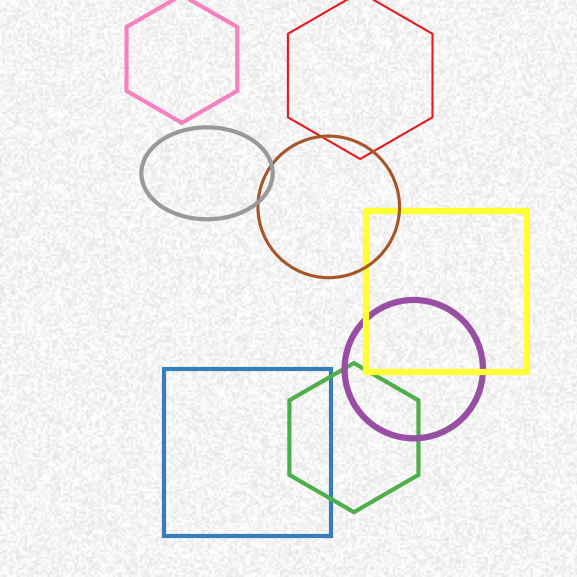[{"shape": "hexagon", "thickness": 1, "radius": 0.72, "center": [0.624, 0.868]}, {"shape": "square", "thickness": 2, "radius": 0.72, "center": [0.429, 0.215]}, {"shape": "hexagon", "thickness": 2, "radius": 0.65, "center": [0.613, 0.241]}, {"shape": "circle", "thickness": 3, "radius": 0.6, "center": [0.716, 0.36]}, {"shape": "square", "thickness": 3, "radius": 0.7, "center": [0.774, 0.495]}, {"shape": "circle", "thickness": 1.5, "radius": 0.61, "center": [0.569, 0.641]}, {"shape": "hexagon", "thickness": 2, "radius": 0.55, "center": [0.315, 0.897]}, {"shape": "oval", "thickness": 2, "radius": 0.57, "center": [0.358, 0.699]}]